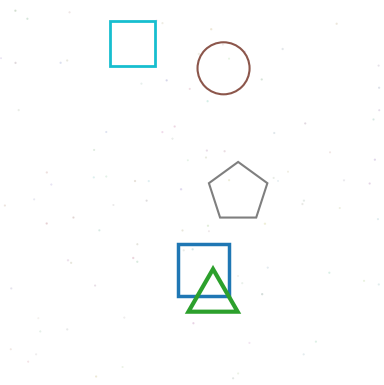[{"shape": "square", "thickness": 2.5, "radius": 0.34, "center": [0.529, 0.299]}, {"shape": "triangle", "thickness": 3, "radius": 0.37, "center": [0.553, 0.227]}, {"shape": "circle", "thickness": 1.5, "radius": 0.34, "center": [0.581, 0.823]}, {"shape": "pentagon", "thickness": 1.5, "radius": 0.4, "center": [0.619, 0.5]}, {"shape": "square", "thickness": 2, "radius": 0.29, "center": [0.344, 0.887]}]